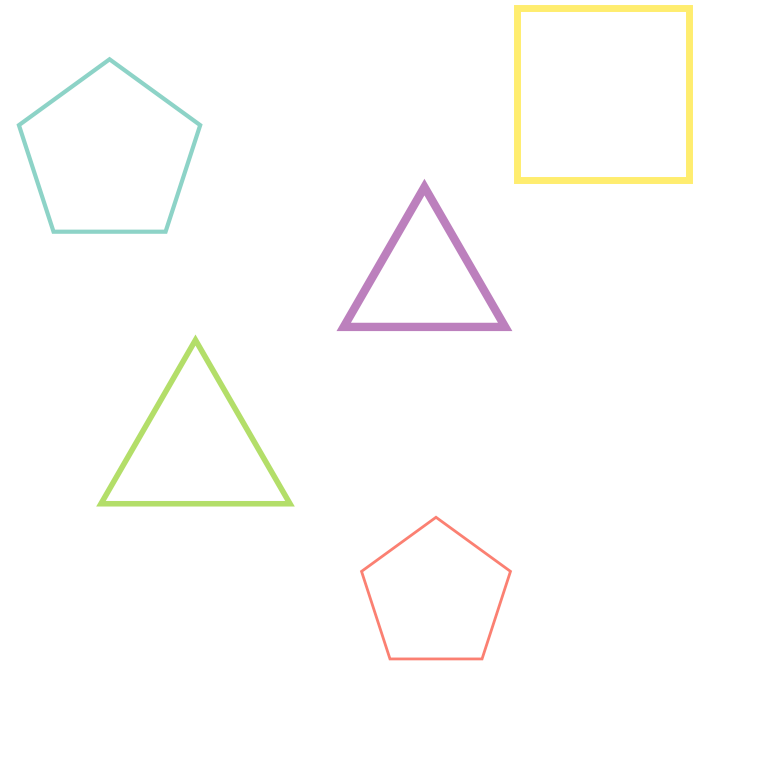[{"shape": "pentagon", "thickness": 1.5, "radius": 0.62, "center": [0.142, 0.799]}, {"shape": "pentagon", "thickness": 1, "radius": 0.51, "center": [0.566, 0.227]}, {"shape": "triangle", "thickness": 2, "radius": 0.71, "center": [0.254, 0.417]}, {"shape": "triangle", "thickness": 3, "radius": 0.61, "center": [0.551, 0.636]}, {"shape": "square", "thickness": 2.5, "radius": 0.56, "center": [0.783, 0.878]}]